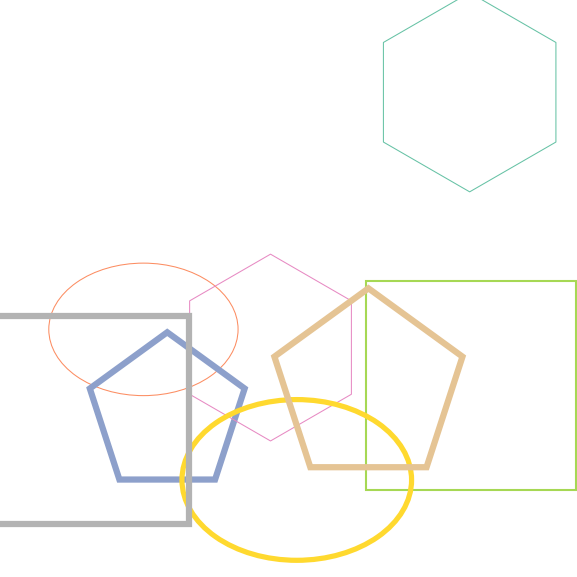[{"shape": "hexagon", "thickness": 0.5, "radius": 0.86, "center": [0.813, 0.839]}, {"shape": "oval", "thickness": 0.5, "radius": 0.82, "center": [0.248, 0.429]}, {"shape": "pentagon", "thickness": 3, "radius": 0.7, "center": [0.29, 0.283]}, {"shape": "hexagon", "thickness": 0.5, "radius": 0.81, "center": [0.468, 0.397]}, {"shape": "square", "thickness": 1, "radius": 0.91, "center": [0.816, 0.332]}, {"shape": "oval", "thickness": 2.5, "radius": 0.99, "center": [0.514, 0.168]}, {"shape": "pentagon", "thickness": 3, "radius": 0.86, "center": [0.638, 0.329]}, {"shape": "square", "thickness": 3, "radius": 0.9, "center": [0.147, 0.272]}]